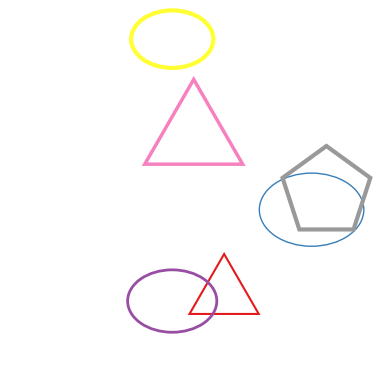[{"shape": "triangle", "thickness": 1.5, "radius": 0.52, "center": [0.582, 0.236]}, {"shape": "oval", "thickness": 1, "radius": 0.68, "center": [0.809, 0.455]}, {"shape": "oval", "thickness": 2, "radius": 0.58, "center": [0.447, 0.218]}, {"shape": "oval", "thickness": 3, "radius": 0.53, "center": [0.447, 0.898]}, {"shape": "triangle", "thickness": 2.5, "radius": 0.73, "center": [0.503, 0.647]}, {"shape": "pentagon", "thickness": 3, "radius": 0.6, "center": [0.848, 0.501]}]